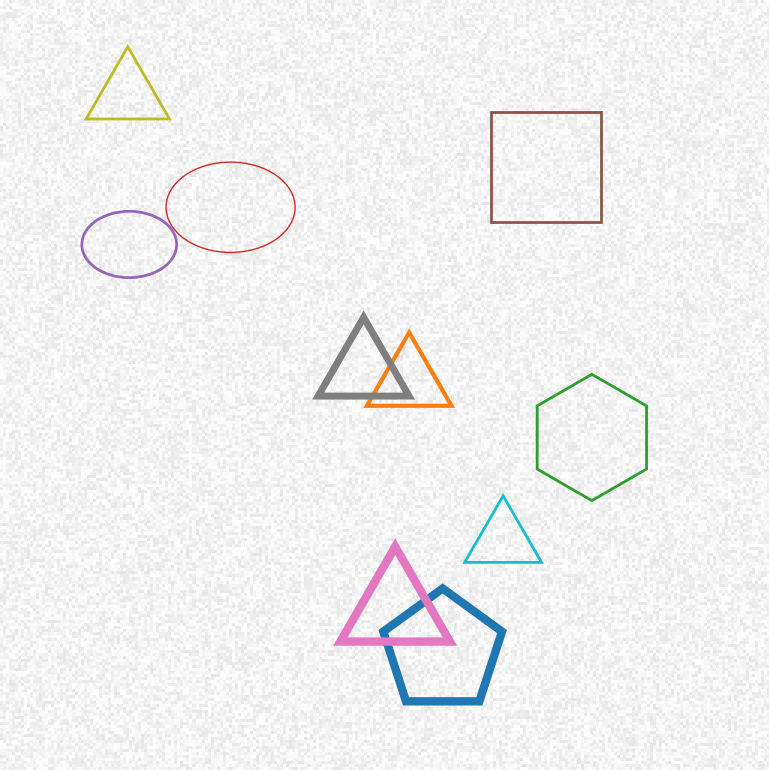[{"shape": "pentagon", "thickness": 3, "radius": 0.41, "center": [0.575, 0.155]}, {"shape": "triangle", "thickness": 1.5, "radius": 0.32, "center": [0.531, 0.505]}, {"shape": "hexagon", "thickness": 1, "radius": 0.41, "center": [0.769, 0.432]}, {"shape": "oval", "thickness": 0.5, "radius": 0.42, "center": [0.299, 0.731]}, {"shape": "oval", "thickness": 1, "radius": 0.31, "center": [0.168, 0.682]}, {"shape": "square", "thickness": 1, "radius": 0.36, "center": [0.709, 0.783]}, {"shape": "triangle", "thickness": 3, "radius": 0.41, "center": [0.513, 0.208]}, {"shape": "triangle", "thickness": 2.5, "radius": 0.34, "center": [0.472, 0.52]}, {"shape": "triangle", "thickness": 1, "radius": 0.31, "center": [0.166, 0.877]}, {"shape": "triangle", "thickness": 1, "radius": 0.29, "center": [0.653, 0.298]}]